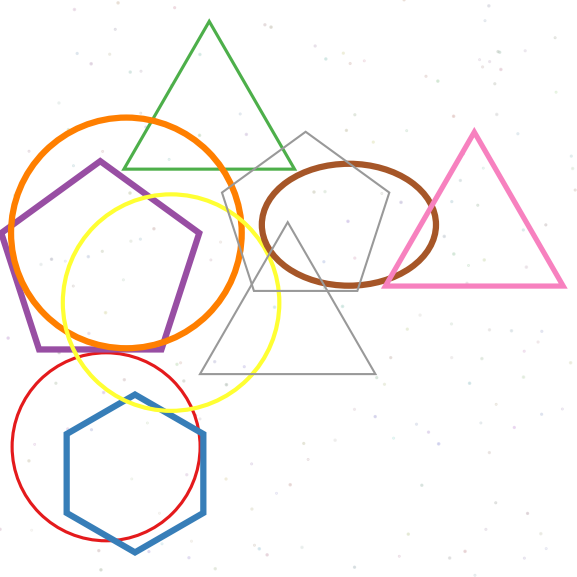[{"shape": "circle", "thickness": 1.5, "radius": 0.81, "center": [0.184, 0.225]}, {"shape": "hexagon", "thickness": 3, "radius": 0.68, "center": [0.234, 0.179]}, {"shape": "triangle", "thickness": 1.5, "radius": 0.85, "center": [0.362, 0.792]}, {"shape": "pentagon", "thickness": 3, "radius": 0.9, "center": [0.174, 0.54]}, {"shape": "circle", "thickness": 3, "radius": 1.0, "center": [0.219, 0.596]}, {"shape": "circle", "thickness": 2, "radius": 0.94, "center": [0.296, 0.475]}, {"shape": "oval", "thickness": 3, "radius": 0.75, "center": [0.604, 0.61]}, {"shape": "triangle", "thickness": 2.5, "radius": 0.89, "center": [0.821, 0.593]}, {"shape": "pentagon", "thickness": 1, "radius": 0.76, "center": [0.529, 0.619]}, {"shape": "triangle", "thickness": 1, "radius": 0.88, "center": [0.498, 0.439]}]